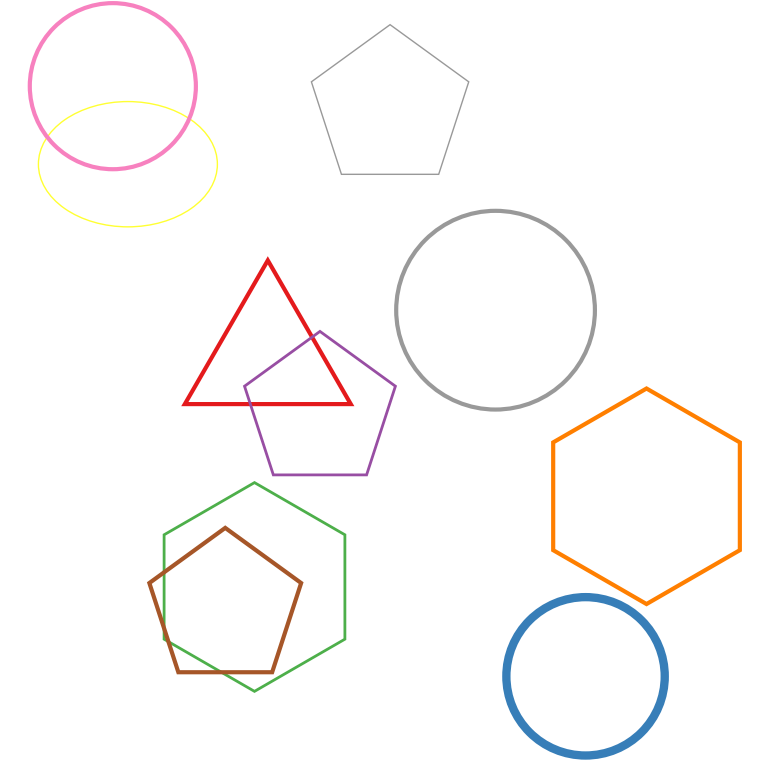[{"shape": "triangle", "thickness": 1.5, "radius": 0.62, "center": [0.348, 0.537]}, {"shape": "circle", "thickness": 3, "radius": 0.51, "center": [0.76, 0.122]}, {"shape": "hexagon", "thickness": 1, "radius": 0.68, "center": [0.331, 0.238]}, {"shape": "pentagon", "thickness": 1, "radius": 0.52, "center": [0.416, 0.467]}, {"shape": "hexagon", "thickness": 1.5, "radius": 0.7, "center": [0.84, 0.355]}, {"shape": "oval", "thickness": 0.5, "radius": 0.58, "center": [0.166, 0.787]}, {"shape": "pentagon", "thickness": 1.5, "radius": 0.52, "center": [0.293, 0.211]}, {"shape": "circle", "thickness": 1.5, "radius": 0.54, "center": [0.147, 0.888]}, {"shape": "circle", "thickness": 1.5, "radius": 0.65, "center": [0.644, 0.597]}, {"shape": "pentagon", "thickness": 0.5, "radius": 0.54, "center": [0.507, 0.861]}]